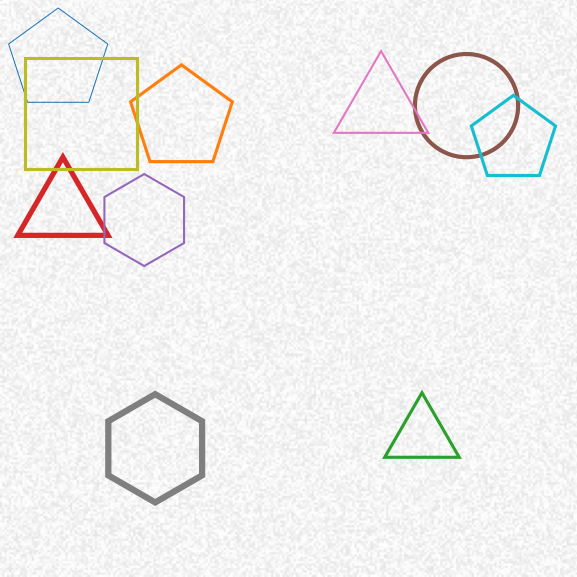[{"shape": "pentagon", "thickness": 0.5, "radius": 0.45, "center": [0.101, 0.895]}, {"shape": "pentagon", "thickness": 1.5, "radius": 0.46, "center": [0.314, 0.794]}, {"shape": "triangle", "thickness": 1.5, "radius": 0.37, "center": [0.731, 0.245]}, {"shape": "triangle", "thickness": 2.5, "radius": 0.45, "center": [0.109, 0.637]}, {"shape": "hexagon", "thickness": 1, "radius": 0.4, "center": [0.25, 0.618]}, {"shape": "circle", "thickness": 2, "radius": 0.45, "center": [0.808, 0.816]}, {"shape": "triangle", "thickness": 1, "radius": 0.47, "center": [0.66, 0.816]}, {"shape": "hexagon", "thickness": 3, "radius": 0.47, "center": [0.269, 0.223]}, {"shape": "square", "thickness": 1.5, "radius": 0.48, "center": [0.14, 0.803]}, {"shape": "pentagon", "thickness": 1.5, "radius": 0.38, "center": [0.889, 0.757]}]